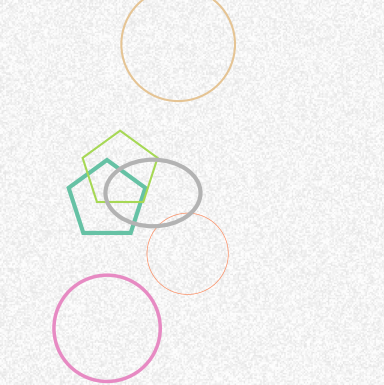[{"shape": "pentagon", "thickness": 3, "radius": 0.52, "center": [0.278, 0.48]}, {"shape": "circle", "thickness": 0.5, "radius": 0.53, "center": [0.487, 0.341]}, {"shape": "circle", "thickness": 2.5, "radius": 0.69, "center": [0.278, 0.147]}, {"shape": "pentagon", "thickness": 1.5, "radius": 0.51, "center": [0.312, 0.558]}, {"shape": "circle", "thickness": 1.5, "radius": 0.74, "center": [0.463, 0.885]}, {"shape": "oval", "thickness": 3, "radius": 0.62, "center": [0.397, 0.499]}]